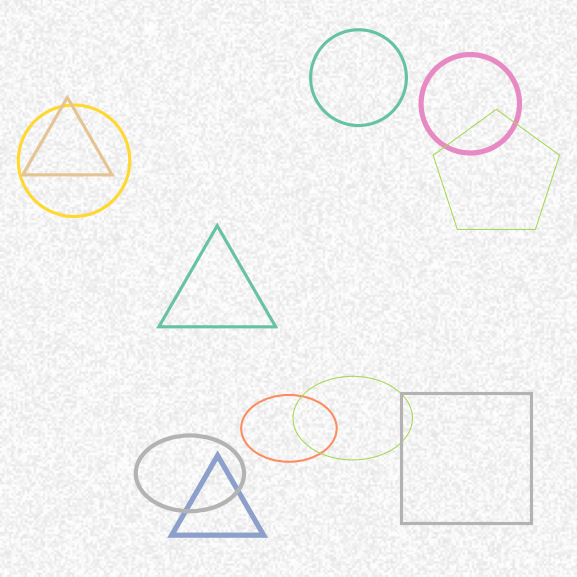[{"shape": "triangle", "thickness": 1.5, "radius": 0.58, "center": [0.376, 0.492]}, {"shape": "circle", "thickness": 1.5, "radius": 0.41, "center": [0.621, 0.865]}, {"shape": "oval", "thickness": 1, "radius": 0.41, "center": [0.5, 0.257]}, {"shape": "triangle", "thickness": 2.5, "radius": 0.46, "center": [0.377, 0.118]}, {"shape": "circle", "thickness": 2.5, "radius": 0.43, "center": [0.814, 0.819]}, {"shape": "oval", "thickness": 0.5, "radius": 0.52, "center": [0.611, 0.275]}, {"shape": "pentagon", "thickness": 0.5, "radius": 0.57, "center": [0.86, 0.695]}, {"shape": "circle", "thickness": 1.5, "radius": 0.48, "center": [0.128, 0.721]}, {"shape": "triangle", "thickness": 1.5, "radius": 0.45, "center": [0.117, 0.741]}, {"shape": "square", "thickness": 1.5, "radius": 0.56, "center": [0.806, 0.206]}, {"shape": "oval", "thickness": 2, "radius": 0.47, "center": [0.329, 0.18]}]